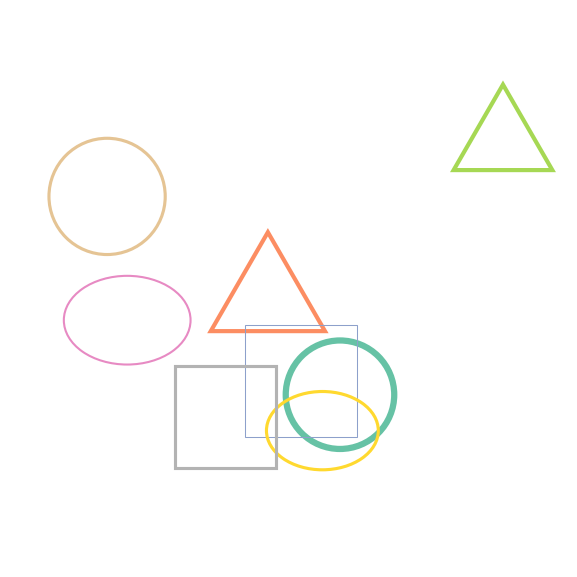[{"shape": "circle", "thickness": 3, "radius": 0.47, "center": [0.589, 0.316]}, {"shape": "triangle", "thickness": 2, "radius": 0.57, "center": [0.464, 0.483]}, {"shape": "square", "thickness": 0.5, "radius": 0.48, "center": [0.521, 0.339]}, {"shape": "oval", "thickness": 1, "radius": 0.55, "center": [0.22, 0.445]}, {"shape": "triangle", "thickness": 2, "radius": 0.49, "center": [0.871, 0.754]}, {"shape": "oval", "thickness": 1.5, "radius": 0.48, "center": [0.558, 0.253]}, {"shape": "circle", "thickness": 1.5, "radius": 0.5, "center": [0.185, 0.659]}, {"shape": "square", "thickness": 1.5, "radius": 0.44, "center": [0.391, 0.277]}]